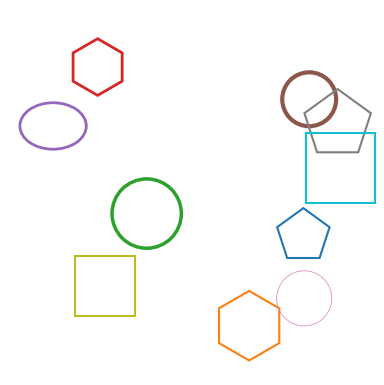[{"shape": "pentagon", "thickness": 1.5, "radius": 0.36, "center": [0.788, 0.388]}, {"shape": "hexagon", "thickness": 1.5, "radius": 0.45, "center": [0.647, 0.154]}, {"shape": "circle", "thickness": 2.5, "radius": 0.45, "center": [0.381, 0.445]}, {"shape": "hexagon", "thickness": 2, "radius": 0.37, "center": [0.254, 0.826]}, {"shape": "oval", "thickness": 2, "radius": 0.43, "center": [0.138, 0.673]}, {"shape": "circle", "thickness": 3, "radius": 0.35, "center": [0.803, 0.742]}, {"shape": "circle", "thickness": 0.5, "radius": 0.36, "center": [0.79, 0.225]}, {"shape": "pentagon", "thickness": 1.5, "radius": 0.45, "center": [0.877, 0.678]}, {"shape": "square", "thickness": 1.5, "radius": 0.39, "center": [0.272, 0.257]}, {"shape": "square", "thickness": 1.5, "radius": 0.45, "center": [0.885, 0.564]}]